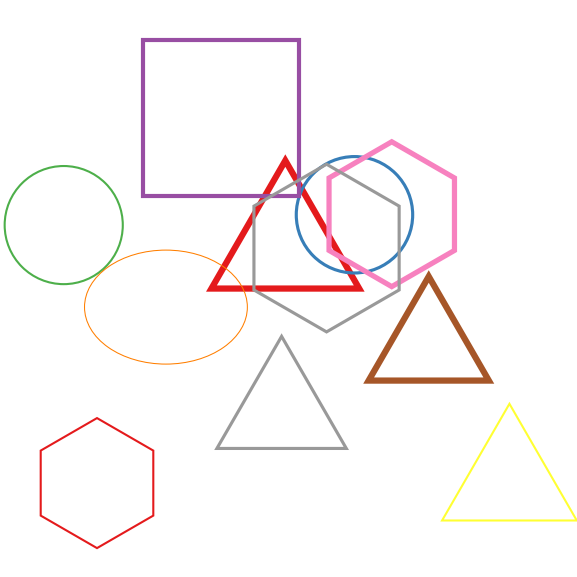[{"shape": "triangle", "thickness": 3, "radius": 0.74, "center": [0.494, 0.573]}, {"shape": "hexagon", "thickness": 1, "radius": 0.56, "center": [0.168, 0.163]}, {"shape": "circle", "thickness": 1.5, "radius": 0.5, "center": [0.614, 0.627]}, {"shape": "circle", "thickness": 1, "radius": 0.51, "center": [0.11, 0.609]}, {"shape": "square", "thickness": 2, "radius": 0.68, "center": [0.382, 0.795]}, {"shape": "oval", "thickness": 0.5, "radius": 0.7, "center": [0.287, 0.467]}, {"shape": "triangle", "thickness": 1, "radius": 0.67, "center": [0.882, 0.165]}, {"shape": "triangle", "thickness": 3, "radius": 0.6, "center": [0.742, 0.4]}, {"shape": "hexagon", "thickness": 2.5, "radius": 0.63, "center": [0.678, 0.628]}, {"shape": "hexagon", "thickness": 1.5, "radius": 0.73, "center": [0.565, 0.57]}, {"shape": "triangle", "thickness": 1.5, "radius": 0.65, "center": [0.488, 0.287]}]